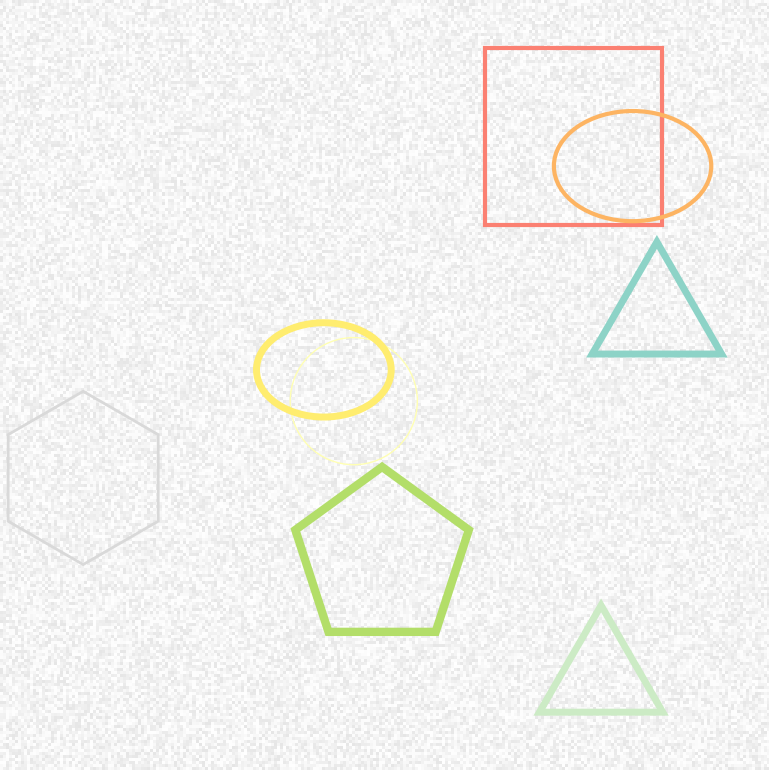[{"shape": "triangle", "thickness": 2.5, "radius": 0.49, "center": [0.853, 0.589]}, {"shape": "circle", "thickness": 0.5, "radius": 0.41, "center": [0.459, 0.479]}, {"shape": "square", "thickness": 1.5, "radius": 0.57, "center": [0.745, 0.823]}, {"shape": "oval", "thickness": 1.5, "radius": 0.51, "center": [0.822, 0.784]}, {"shape": "pentagon", "thickness": 3, "radius": 0.59, "center": [0.496, 0.275]}, {"shape": "hexagon", "thickness": 1, "radius": 0.56, "center": [0.108, 0.379]}, {"shape": "triangle", "thickness": 2.5, "radius": 0.46, "center": [0.781, 0.121]}, {"shape": "oval", "thickness": 2.5, "radius": 0.44, "center": [0.421, 0.52]}]